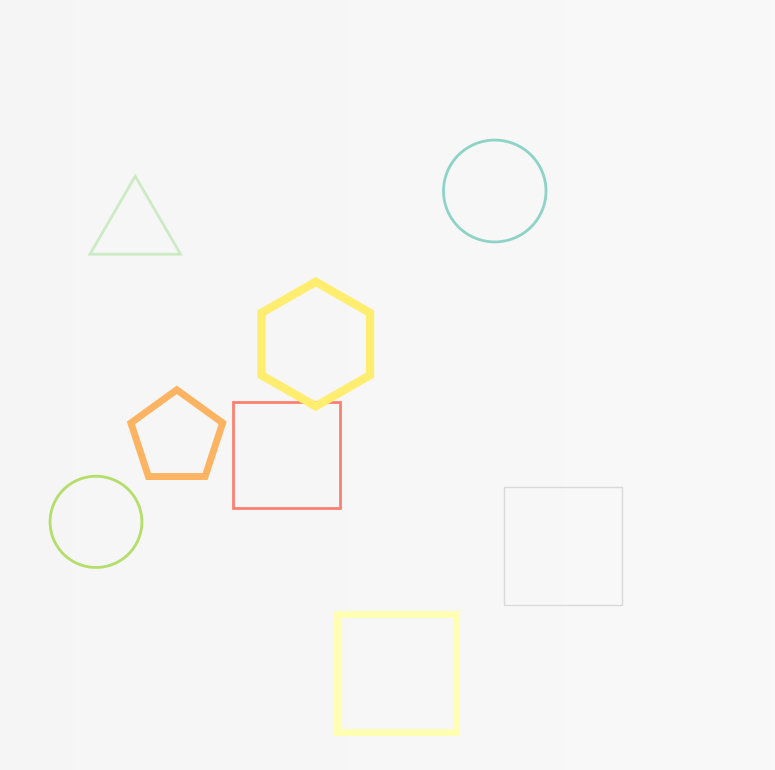[{"shape": "circle", "thickness": 1, "radius": 0.33, "center": [0.638, 0.752]}, {"shape": "square", "thickness": 2.5, "radius": 0.38, "center": [0.511, 0.126]}, {"shape": "square", "thickness": 1, "radius": 0.35, "center": [0.37, 0.409]}, {"shape": "pentagon", "thickness": 2.5, "radius": 0.31, "center": [0.228, 0.431]}, {"shape": "circle", "thickness": 1, "radius": 0.3, "center": [0.124, 0.322]}, {"shape": "square", "thickness": 0.5, "radius": 0.38, "center": [0.727, 0.291]}, {"shape": "triangle", "thickness": 1, "radius": 0.34, "center": [0.175, 0.704]}, {"shape": "hexagon", "thickness": 3, "radius": 0.4, "center": [0.407, 0.553]}]